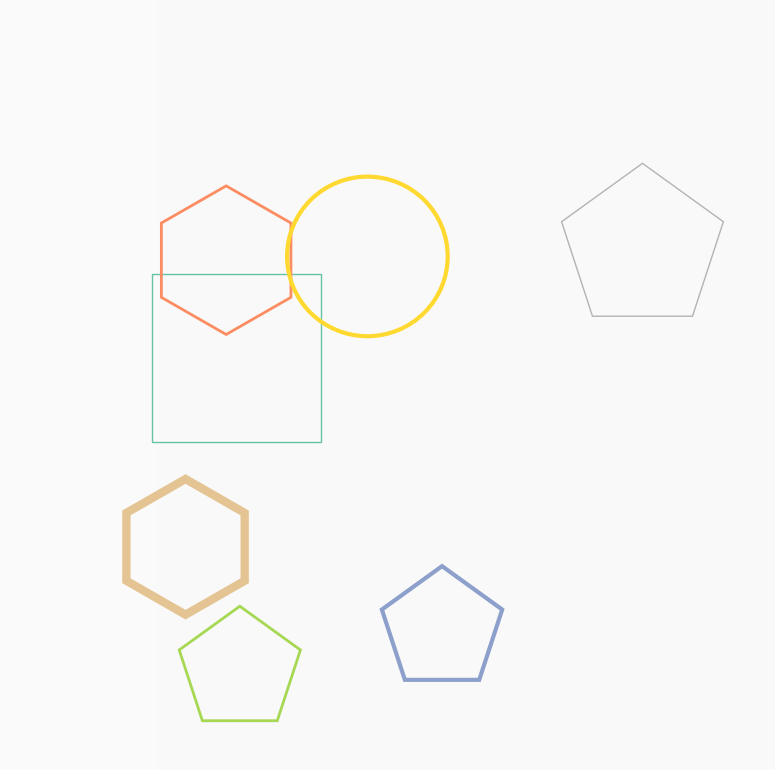[{"shape": "square", "thickness": 0.5, "radius": 0.55, "center": [0.305, 0.535]}, {"shape": "hexagon", "thickness": 1, "radius": 0.48, "center": [0.292, 0.662]}, {"shape": "pentagon", "thickness": 1.5, "radius": 0.41, "center": [0.57, 0.183]}, {"shape": "pentagon", "thickness": 1, "radius": 0.41, "center": [0.309, 0.13]}, {"shape": "circle", "thickness": 1.5, "radius": 0.52, "center": [0.474, 0.667]}, {"shape": "hexagon", "thickness": 3, "radius": 0.44, "center": [0.239, 0.29]}, {"shape": "pentagon", "thickness": 0.5, "radius": 0.55, "center": [0.829, 0.678]}]